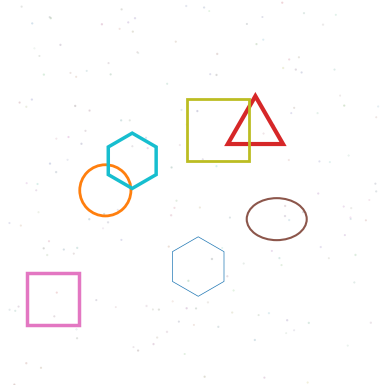[{"shape": "hexagon", "thickness": 0.5, "radius": 0.39, "center": [0.515, 0.308]}, {"shape": "circle", "thickness": 2, "radius": 0.33, "center": [0.274, 0.506]}, {"shape": "triangle", "thickness": 3, "radius": 0.41, "center": [0.663, 0.667]}, {"shape": "oval", "thickness": 1.5, "radius": 0.39, "center": [0.719, 0.431]}, {"shape": "square", "thickness": 2.5, "radius": 0.34, "center": [0.138, 0.223]}, {"shape": "square", "thickness": 2, "radius": 0.4, "center": [0.565, 0.663]}, {"shape": "hexagon", "thickness": 2.5, "radius": 0.36, "center": [0.343, 0.582]}]